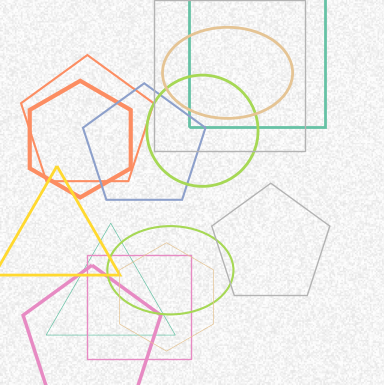[{"shape": "square", "thickness": 2, "radius": 0.89, "center": [0.667, 0.847]}, {"shape": "triangle", "thickness": 0.5, "radius": 0.97, "center": [0.288, 0.226]}, {"shape": "hexagon", "thickness": 3, "radius": 0.76, "center": [0.208, 0.639]}, {"shape": "pentagon", "thickness": 1.5, "radius": 0.91, "center": [0.227, 0.676]}, {"shape": "pentagon", "thickness": 1.5, "radius": 0.84, "center": [0.375, 0.616]}, {"shape": "square", "thickness": 1, "radius": 0.67, "center": [0.361, 0.202]}, {"shape": "pentagon", "thickness": 2.5, "radius": 0.94, "center": [0.239, 0.123]}, {"shape": "oval", "thickness": 1.5, "radius": 0.82, "center": [0.443, 0.298]}, {"shape": "circle", "thickness": 2, "radius": 0.72, "center": [0.526, 0.66]}, {"shape": "triangle", "thickness": 2, "radius": 0.94, "center": [0.148, 0.38]}, {"shape": "oval", "thickness": 2, "radius": 0.84, "center": [0.591, 0.811]}, {"shape": "hexagon", "thickness": 0.5, "radius": 0.7, "center": [0.433, 0.229]}, {"shape": "square", "thickness": 1, "radius": 0.98, "center": [0.596, 0.804]}, {"shape": "pentagon", "thickness": 1, "radius": 0.81, "center": [0.703, 0.363]}]